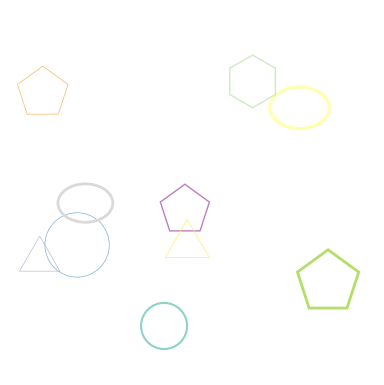[{"shape": "circle", "thickness": 1.5, "radius": 0.3, "center": [0.426, 0.153]}, {"shape": "oval", "thickness": 2.5, "radius": 0.39, "center": [0.778, 0.72]}, {"shape": "triangle", "thickness": 0.5, "radius": 0.3, "center": [0.103, 0.326]}, {"shape": "circle", "thickness": 0.5, "radius": 0.42, "center": [0.2, 0.364]}, {"shape": "pentagon", "thickness": 0.5, "radius": 0.34, "center": [0.111, 0.759]}, {"shape": "pentagon", "thickness": 2, "radius": 0.42, "center": [0.852, 0.268]}, {"shape": "oval", "thickness": 2, "radius": 0.36, "center": [0.222, 0.473]}, {"shape": "pentagon", "thickness": 1, "radius": 0.33, "center": [0.48, 0.454]}, {"shape": "hexagon", "thickness": 1, "radius": 0.34, "center": [0.656, 0.789]}, {"shape": "triangle", "thickness": 0.5, "radius": 0.33, "center": [0.487, 0.364]}]